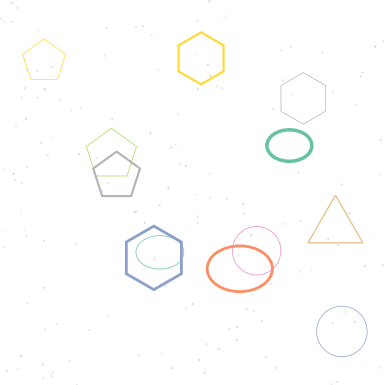[{"shape": "oval", "thickness": 2.5, "radius": 0.29, "center": [0.752, 0.622]}, {"shape": "oval", "thickness": 0.5, "radius": 0.31, "center": [0.415, 0.344]}, {"shape": "oval", "thickness": 2, "radius": 0.42, "center": [0.623, 0.302]}, {"shape": "hexagon", "thickness": 2, "radius": 0.41, "center": [0.4, 0.33]}, {"shape": "circle", "thickness": 0.5, "radius": 0.33, "center": [0.888, 0.139]}, {"shape": "circle", "thickness": 0.5, "radius": 0.32, "center": [0.667, 0.349]}, {"shape": "pentagon", "thickness": 0.5, "radius": 0.34, "center": [0.289, 0.598]}, {"shape": "hexagon", "thickness": 1.5, "radius": 0.34, "center": [0.522, 0.849]}, {"shape": "pentagon", "thickness": 0.5, "radius": 0.29, "center": [0.115, 0.84]}, {"shape": "triangle", "thickness": 1, "radius": 0.41, "center": [0.871, 0.411]}, {"shape": "hexagon", "thickness": 0.5, "radius": 0.33, "center": [0.788, 0.744]}, {"shape": "pentagon", "thickness": 1.5, "radius": 0.32, "center": [0.303, 0.542]}]